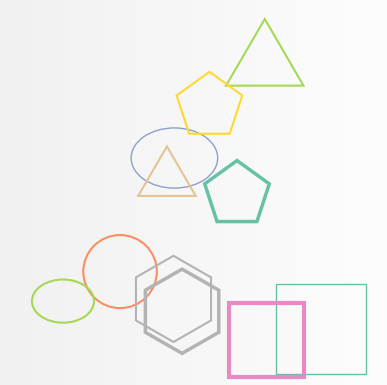[{"shape": "pentagon", "thickness": 2.5, "radius": 0.44, "center": [0.612, 0.495]}, {"shape": "square", "thickness": 1, "radius": 0.58, "center": [0.829, 0.146]}, {"shape": "circle", "thickness": 1.5, "radius": 0.47, "center": [0.31, 0.295]}, {"shape": "oval", "thickness": 1, "radius": 0.56, "center": [0.45, 0.59]}, {"shape": "square", "thickness": 3, "radius": 0.49, "center": [0.687, 0.117]}, {"shape": "oval", "thickness": 1.5, "radius": 0.4, "center": [0.163, 0.218]}, {"shape": "triangle", "thickness": 1.5, "radius": 0.58, "center": [0.683, 0.835]}, {"shape": "pentagon", "thickness": 1.5, "radius": 0.45, "center": [0.541, 0.725]}, {"shape": "triangle", "thickness": 1.5, "radius": 0.43, "center": [0.431, 0.534]}, {"shape": "hexagon", "thickness": 2.5, "radius": 0.55, "center": [0.47, 0.192]}, {"shape": "hexagon", "thickness": 1.5, "radius": 0.56, "center": [0.448, 0.224]}]